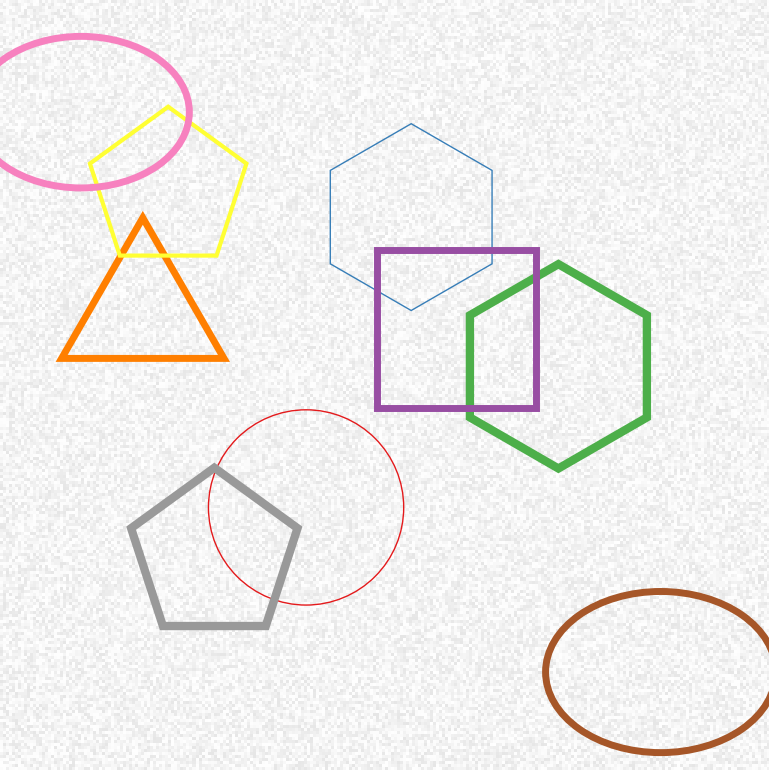[{"shape": "circle", "thickness": 0.5, "radius": 0.63, "center": [0.397, 0.341]}, {"shape": "hexagon", "thickness": 0.5, "radius": 0.61, "center": [0.534, 0.718]}, {"shape": "hexagon", "thickness": 3, "radius": 0.66, "center": [0.725, 0.524]}, {"shape": "square", "thickness": 2.5, "radius": 0.51, "center": [0.592, 0.573]}, {"shape": "triangle", "thickness": 2.5, "radius": 0.61, "center": [0.185, 0.595]}, {"shape": "pentagon", "thickness": 1.5, "radius": 0.53, "center": [0.218, 0.755]}, {"shape": "oval", "thickness": 2.5, "radius": 0.75, "center": [0.858, 0.127]}, {"shape": "oval", "thickness": 2.5, "radius": 0.7, "center": [0.105, 0.854]}, {"shape": "pentagon", "thickness": 3, "radius": 0.57, "center": [0.278, 0.279]}]